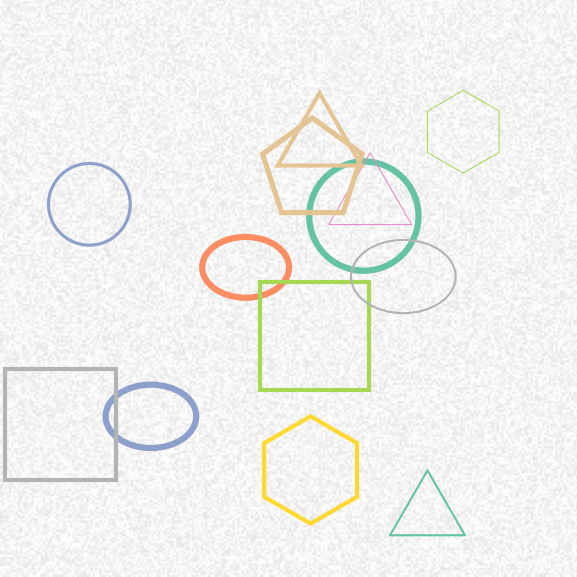[{"shape": "triangle", "thickness": 1, "radius": 0.37, "center": [0.74, 0.11]}, {"shape": "circle", "thickness": 3, "radius": 0.47, "center": [0.63, 0.625]}, {"shape": "oval", "thickness": 3, "radius": 0.38, "center": [0.425, 0.536]}, {"shape": "circle", "thickness": 1.5, "radius": 0.35, "center": [0.155, 0.645]}, {"shape": "oval", "thickness": 3, "radius": 0.39, "center": [0.261, 0.278]}, {"shape": "triangle", "thickness": 0.5, "radius": 0.41, "center": [0.641, 0.652]}, {"shape": "square", "thickness": 2, "radius": 0.47, "center": [0.545, 0.417]}, {"shape": "hexagon", "thickness": 0.5, "radius": 0.36, "center": [0.802, 0.771]}, {"shape": "hexagon", "thickness": 2, "radius": 0.46, "center": [0.538, 0.185]}, {"shape": "pentagon", "thickness": 2.5, "radius": 0.45, "center": [0.541, 0.704]}, {"shape": "triangle", "thickness": 2, "radius": 0.42, "center": [0.553, 0.754]}, {"shape": "oval", "thickness": 1, "radius": 0.45, "center": [0.698, 0.52]}, {"shape": "square", "thickness": 2, "radius": 0.48, "center": [0.105, 0.265]}]